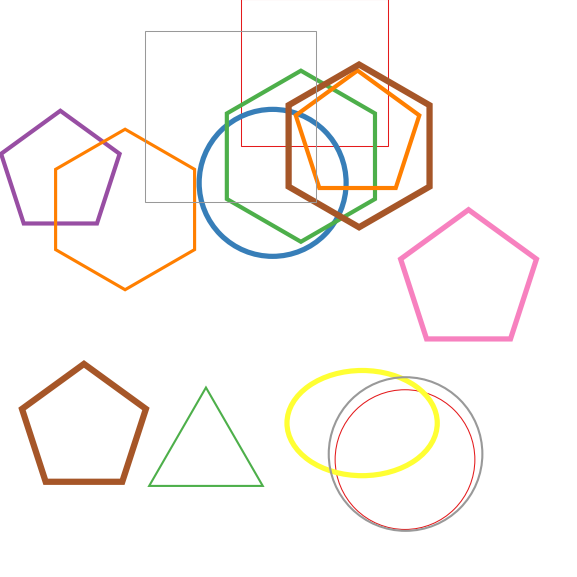[{"shape": "square", "thickness": 0.5, "radius": 0.64, "center": [0.545, 0.873]}, {"shape": "circle", "thickness": 0.5, "radius": 0.6, "center": [0.701, 0.203]}, {"shape": "circle", "thickness": 2.5, "radius": 0.64, "center": [0.472, 0.683]}, {"shape": "triangle", "thickness": 1, "radius": 0.57, "center": [0.357, 0.214]}, {"shape": "hexagon", "thickness": 2, "radius": 0.74, "center": [0.521, 0.729]}, {"shape": "pentagon", "thickness": 2, "radius": 0.54, "center": [0.105, 0.699]}, {"shape": "pentagon", "thickness": 2, "radius": 0.56, "center": [0.619, 0.765]}, {"shape": "hexagon", "thickness": 1.5, "radius": 0.69, "center": [0.217, 0.636]}, {"shape": "oval", "thickness": 2.5, "radius": 0.65, "center": [0.627, 0.267]}, {"shape": "pentagon", "thickness": 3, "radius": 0.56, "center": [0.145, 0.256]}, {"shape": "hexagon", "thickness": 3, "radius": 0.7, "center": [0.622, 0.746]}, {"shape": "pentagon", "thickness": 2.5, "radius": 0.62, "center": [0.811, 0.512]}, {"shape": "circle", "thickness": 1, "radius": 0.67, "center": [0.702, 0.213]}, {"shape": "square", "thickness": 0.5, "radius": 0.74, "center": [0.399, 0.798]}]